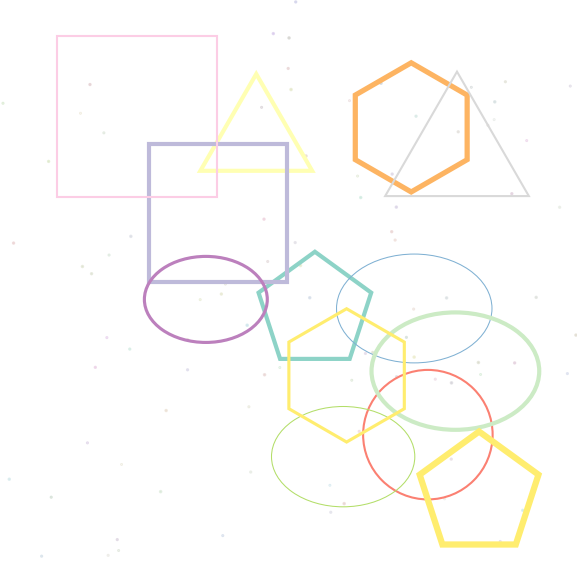[{"shape": "pentagon", "thickness": 2, "radius": 0.51, "center": [0.545, 0.461]}, {"shape": "triangle", "thickness": 2, "radius": 0.56, "center": [0.444, 0.759]}, {"shape": "square", "thickness": 2, "radius": 0.6, "center": [0.377, 0.63]}, {"shape": "circle", "thickness": 1, "radius": 0.56, "center": [0.741, 0.246]}, {"shape": "oval", "thickness": 0.5, "radius": 0.67, "center": [0.717, 0.465]}, {"shape": "hexagon", "thickness": 2.5, "radius": 0.56, "center": [0.712, 0.779]}, {"shape": "oval", "thickness": 0.5, "radius": 0.62, "center": [0.594, 0.208]}, {"shape": "square", "thickness": 1, "radius": 0.7, "center": [0.237, 0.797]}, {"shape": "triangle", "thickness": 1, "radius": 0.72, "center": [0.791, 0.731]}, {"shape": "oval", "thickness": 1.5, "radius": 0.53, "center": [0.356, 0.481]}, {"shape": "oval", "thickness": 2, "radius": 0.73, "center": [0.789, 0.357]}, {"shape": "pentagon", "thickness": 3, "radius": 0.54, "center": [0.83, 0.144]}, {"shape": "hexagon", "thickness": 1.5, "radius": 0.58, "center": [0.6, 0.349]}]